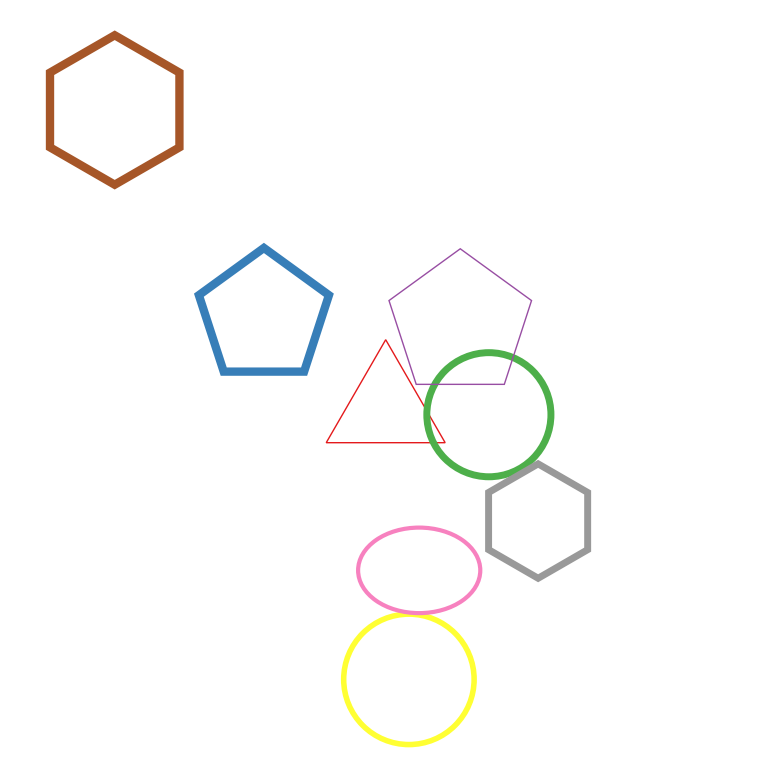[{"shape": "triangle", "thickness": 0.5, "radius": 0.45, "center": [0.501, 0.47]}, {"shape": "pentagon", "thickness": 3, "radius": 0.44, "center": [0.343, 0.589]}, {"shape": "circle", "thickness": 2.5, "radius": 0.4, "center": [0.635, 0.461]}, {"shape": "pentagon", "thickness": 0.5, "radius": 0.49, "center": [0.598, 0.58]}, {"shape": "circle", "thickness": 2, "radius": 0.42, "center": [0.531, 0.118]}, {"shape": "hexagon", "thickness": 3, "radius": 0.49, "center": [0.149, 0.857]}, {"shape": "oval", "thickness": 1.5, "radius": 0.4, "center": [0.544, 0.259]}, {"shape": "hexagon", "thickness": 2.5, "radius": 0.37, "center": [0.699, 0.323]}]